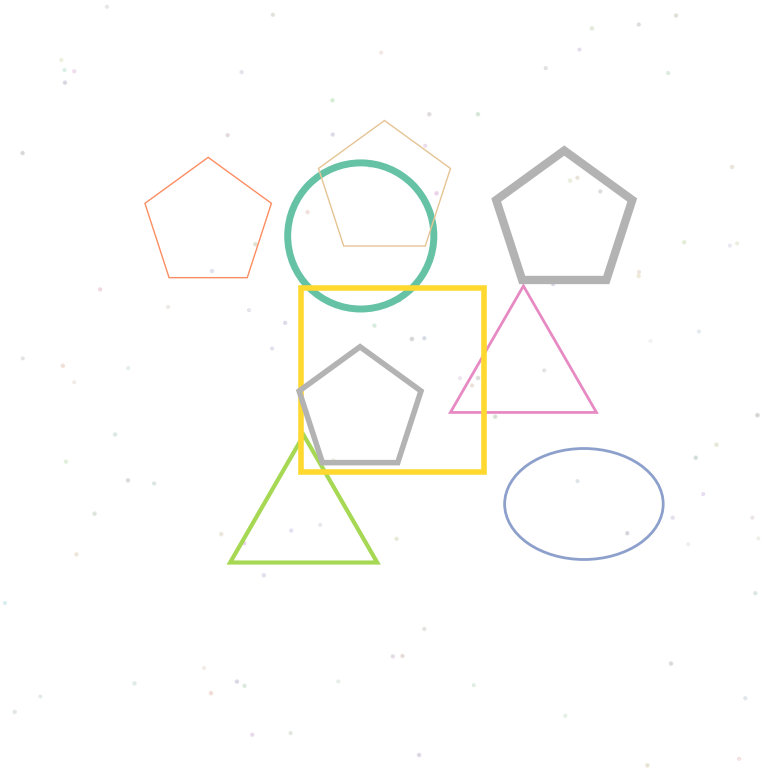[{"shape": "circle", "thickness": 2.5, "radius": 0.47, "center": [0.469, 0.694]}, {"shape": "pentagon", "thickness": 0.5, "radius": 0.43, "center": [0.27, 0.709]}, {"shape": "oval", "thickness": 1, "radius": 0.51, "center": [0.758, 0.345]}, {"shape": "triangle", "thickness": 1, "radius": 0.55, "center": [0.68, 0.519]}, {"shape": "triangle", "thickness": 1.5, "radius": 0.55, "center": [0.394, 0.325]}, {"shape": "square", "thickness": 2, "radius": 0.6, "center": [0.51, 0.506]}, {"shape": "pentagon", "thickness": 0.5, "radius": 0.45, "center": [0.499, 0.753]}, {"shape": "pentagon", "thickness": 2, "radius": 0.42, "center": [0.468, 0.466]}, {"shape": "pentagon", "thickness": 3, "radius": 0.46, "center": [0.733, 0.712]}]